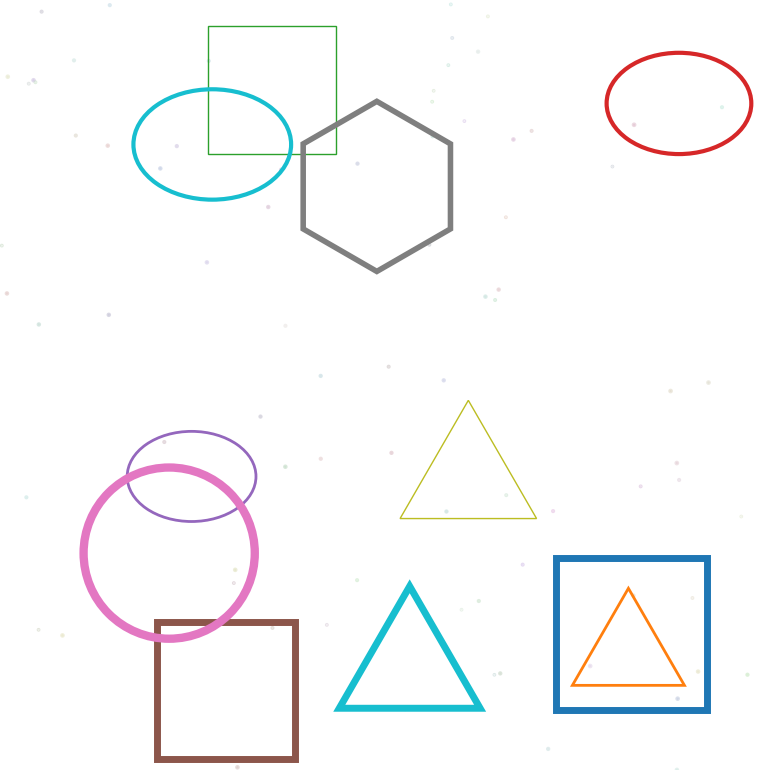[{"shape": "square", "thickness": 2.5, "radius": 0.49, "center": [0.821, 0.177]}, {"shape": "triangle", "thickness": 1, "radius": 0.42, "center": [0.816, 0.152]}, {"shape": "square", "thickness": 0.5, "radius": 0.42, "center": [0.354, 0.883]}, {"shape": "oval", "thickness": 1.5, "radius": 0.47, "center": [0.882, 0.866]}, {"shape": "oval", "thickness": 1, "radius": 0.42, "center": [0.249, 0.381]}, {"shape": "square", "thickness": 2.5, "radius": 0.45, "center": [0.294, 0.103]}, {"shape": "circle", "thickness": 3, "radius": 0.56, "center": [0.22, 0.282]}, {"shape": "hexagon", "thickness": 2, "radius": 0.55, "center": [0.489, 0.758]}, {"shape": "triangle", "thickness": 0.5, "radius": 0.51, "center": [0.608, 0.378]}, {"shape": "triangle", "thickness": 2.5, "radius": 0.53, "center": [0.532, 0.133]}, {"shape": "oval", "thickness": 1.5, "radius": 0.51, "center": [0.276, 0.812]}]